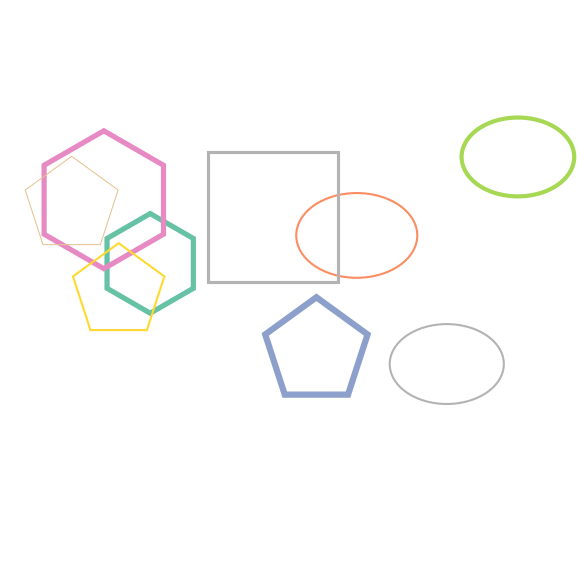[{"shape": "hexagon", "thickness": 2.5, "radius": 0.43, "center": [0.26, 0.543]}, {"shape": "oval", "thickness": 1, "radius": 0.52, "center": [0.618, 0.591]}, {"shape": "pentagon", "thickness": 3, "radius": 0.47, "center": [0.548, 0.391]}, {"shape": "hexagon", "thickness": 2.5, "radius": 0.6, "center": [0.18, 0.653]}, {"shape": "oval", "thickness": 2, "radius": 0.49, "center": [0.897, 0.727]}, {"shape": "pentagon", "thickness": 1, "radius": 0.42, "center": [0.206, 0.495]}, {"shape": "pentagon", "thickness": 0.5, "radius": 0.42, "center": [0.124, 0.644]}, {"shape": "oval", "thickness": 1, "radius": 0.49, "center": [0.774, 0.369]}, {"shape": "square", "thickness": 1.5, "radius": 0.57, "center": [0.473, 0.624]}]